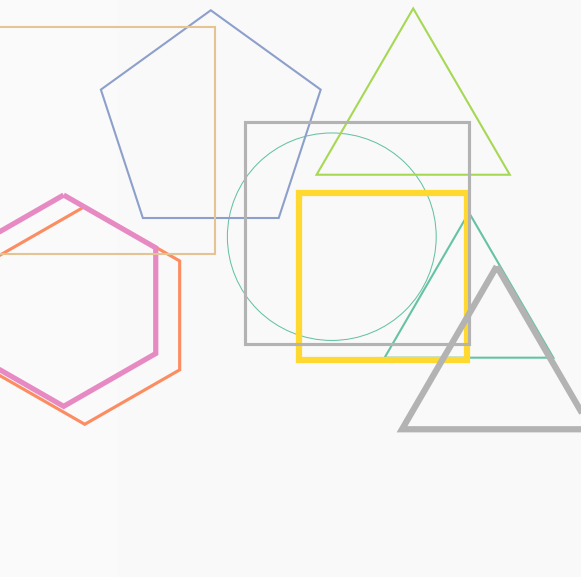[{"shape": "triangle", "thickness": 1, "radius": 0.84, "center": [0.807, 0.464]}, {"shape": "circle", "thickness": 0.5, "radius": 0.9, "center": [0.571, 0.589]}, {"shape": "hexagon", "thickness": 1.5, "radius": 0.94, "center": [0.146, 0.453]}, {"shape": "pentagon", "thickness": 1, "radius": 0.99, "center": [0.363, 0.782]}, {"shape": "hexagon", "thickness": 2.5, "radius": 0.91, "center": [0.11, 0.478]}, {"shape": "triangle", "thickness": 1, "radius": 0.96, "center": [0.711, 0.793]}, {"shape": "square", "thickness": 3, "radius": 0.72, "center": [0.659, 0.52]}, {"shape": "square", "thickness": 1, "radius": 0.98, "center": [0.173, 0.756]}, {"shape": "triangle", "thickness": 3, "radius": 0.94, "center": [0.855, 0.35]}, {"shape": "square", "thickness": 1.5, "radius": 0.96, "center": [0.614, 0.595]}]